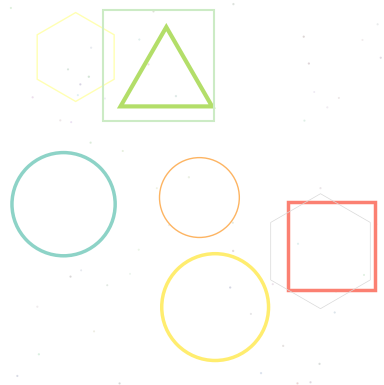[{"shape": "circle", "thickness": 2.5, "radius": 0.67, "center": [0.165, 0.47]}, {"shape": "hexagon", "thickness": 1, "radius": 0.58, "center": [0.197, 0.852]}, {"shape": "square", "thickness": 2.5, "radius": 0.57, "center": [0.861, 0.361]}, {"shape": "circle", "thickness": 1, "radius": 0.52, "center": [0.518, 0.487]}, {"shape": "triangle", "thickness": 3, "radius": 0.69, "center": [0.432, 0.792]}, {"shape": "hexagon", "thickness": 0.5, "radius": 0.75, "center": [0.832, 0.348]}, {"shape": "square", "thickness": 1.5, "radius": 0.72, "center": [0.413, 0.829]}, {"shape": "circle", "thickness": 2.5, "radius": 0.69, "center": [0.559, 0.202]}]